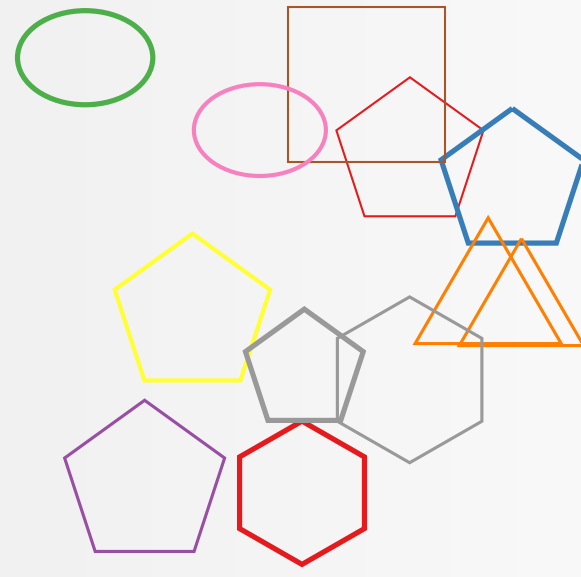[{"shape": "pentagon", "thickness": 1, "radius": 0.67, "center": [0.705, 0.732]}, {"shape": "hexagon", "thickness": 2.5, "radius": 0.62, "center": [0.52, 0.146]}, {"shape": "pentagon", "thickness": 2.5, "radius": 0.64, "center": [0.881, 0.682]}, {"shape": "oval", "thickness": 2.5, "radius": 0.58, "center": [0.147, 0.899]}, {"shape": "pentagon", "thickness": 1.5, "radius": 0.72, "center": [0.249, 0.161]}, {"shape": "triangle", "thickness": 1.5, "radius": 0.73, "center": [0.84, 0.477]}, {"shape": "triangle", "thickness": 1.5, "radius": 0.62, "center": [0.897, 0.462]}, {"shape": "pentagon", "thickness": 2, "radius": 0.7, "center": [0.331, 0.454]}, {"shape": "square", "thickness": 1, "radius": 0.67, "center": [0.631, 0.853]}, {"shape": "oval", "thickness": 2, "radius": 0.57, "center": [0.447, 0.774]}, {"shape": "pentagon", "thickness": 2.5, "radius": 0.53, "center": [0.524, 0.357]}, {"shape": "hexagon", "thickness": 1.5, "radius": 0.72, "center": [0.705, 0.341]}]